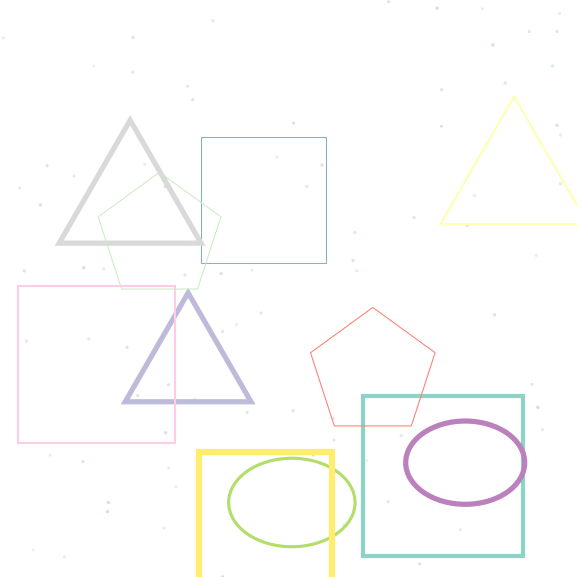[{"shape": "square", "thickness": 2, "radius": 0.69, "center": [0.768, 0.174]}, {"shape": "triangle", "thickness": 1, "radius": 0.74, "center": [0.89, 0.685]}, {"shape": "triangle", "thickness": 2.5, "radius": 0.63, "center": [0.326, 0.366]}, {"shape": "pentagon", "thickness": 0.5, "radius": 0.57, "center": [0.646, 0.353]}, {"shape": "square", "thickness": 0.5, "radius": 0.54, "center": [0.456, 0.653]}, {"shape": "oval", "thickness": 1.5, "radius": 0.55, "center": [0.505, 0.129]}, {"shape": "square", "thickness": 1, "radius": 0.68, "center": [0.167, 0.368]}, {"shape": "triangle", "thickness": 2.5, "radius": 0.71, "center": [0.225, 0.649]}, {"shape": "oval", "thickness": 2.5, "radius": 0.52, "center": [0.806, 0.198]}, {"shape": "pentagon", "thickness": 0.5, "radius": 0.56, "center": [0.276, 0.589]}, {"shape": "square", "thickness": 3, "radius": 0.57, "center": [0.46, 0.101]}]